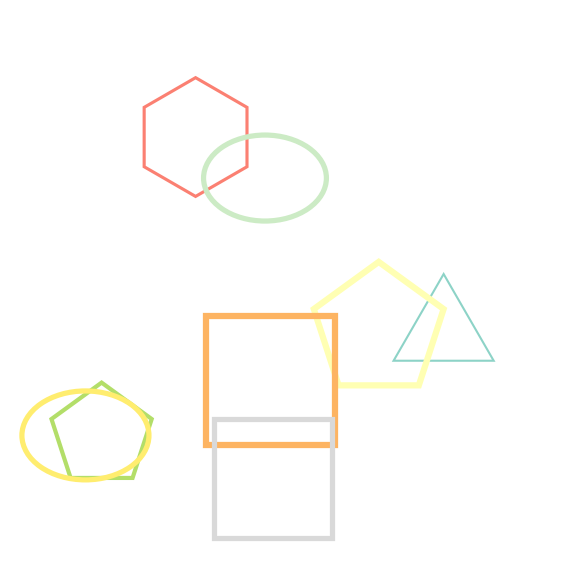[{"shape": "triangle", "thickness": 1, "radius": 0.5, "center": [0.768, 0.425]}, {"shape": "pentagon", "thickness": 3, "radius": 0.59, "center": [0.656, 0.427]}, {"shape": "hexagon", "thickness": 1.5, "radius": 0.51, "center": [0.339, 0.762]}, {"shape": "square", "thickness": 3, "radius": 0.56, "center": [0.469, 0.34]}, {"shape": "pentagon", "thickness": 2, "radius": 0.46, "center": [0.176, 0.245]}, {"shape": "square", "thickness": 2.5, "radius": 0.51, "center": [0.473, 0.171]}, {"shape": "oval", "thickness": 2.5, "radius": 0.53, "center": [0.459, 0.691]}, {"shape": "oval", "thickness": 2.5, "radius": 0.55, "center": [0.148, 0.245]}]